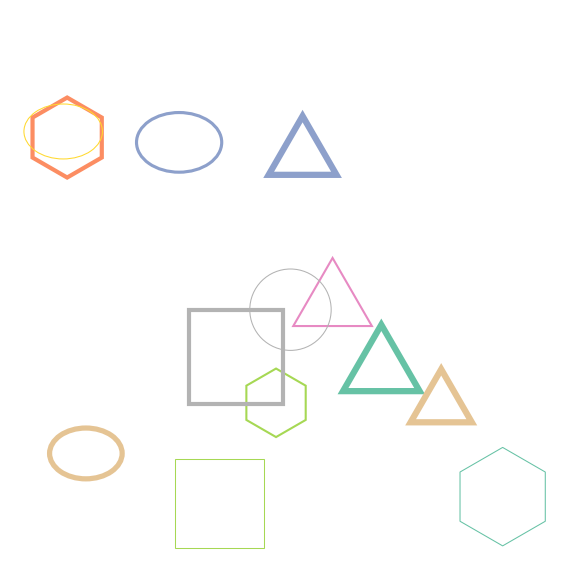[{"shape": "hexagon", "thickness": 0.5, "radius": 0.43, "center": [0.87, 0.139]}, {"shape": "triangle", "thickness": 3, "radius": 0.38, "center": [0.66, 0.36]}, {"shape": "hexagon", "thickness": 2, "radius": 0.35, "center": [0.116, 0.761]}, {"shape": "triangle", "thickness": 3, "radius": 0.34, "center": [0.524, 0.73]}, {"shape": "oval", "thickness": 1.5, "radius": 0.37, "center": [0.31, 0.753]}, {"shape": "triangle", "thickness": 1, "radius": 0.39, "center": [0.576, 0.474]}, {"shape": "square", "thickness": 0.5, "radius": 0.38, "center": [0.38, 0.127]}, {"shape": "hexagon", "thickness": 1, "radius": 0.3, "center": [0.478, 0.302]}, {"shape": "oval", "thickness": 0.5, "radius": 0.34, "center": [0.109, 0.771]}, {"shape": "triangle", "thickness": 3, "radius": 0.31, "center": [0.764, 0.298]}, {"shape": "oval", "thickness": 2.5, "radius": 0.31, "center": [0.149, 0.214]}, {"shape": "square", "thickness": 2, "radius": 0.41, "center": [0.409, 0.382]}, {"shape": "circle", "thickness": 0.5, "radius": 0.35, "center": [0.503, 0.463]}]